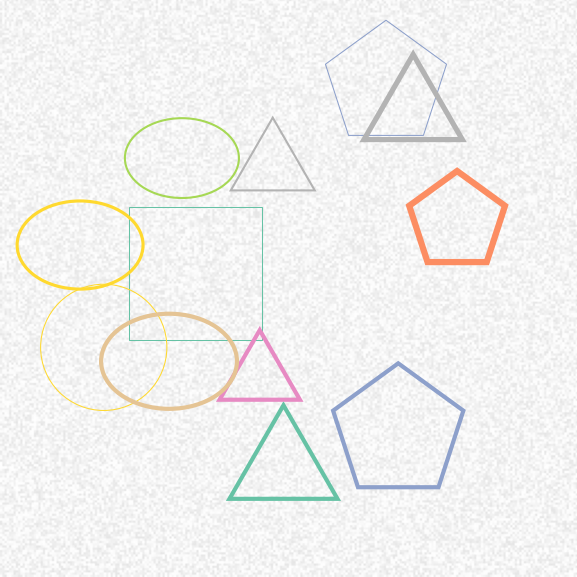[{"shape": "square", "thickness": 0.5, "radius": 0.58, "center": [0.338, 0.525]}, {"shape": "triangle", "thickness": 2, "radius": 0.54, "center": [0.491, 0.189]}, {"shape": "pentagon", "thickness": 3, "radius": 0.44, "center": [0.792, 0.616]}, {"shape": "pentagon", "thickness": 2, "radius": 0.59, "center": [0.69, 0.251]}, {"shape": "pentagon", "thickness": 0.5, "radius": 0.55, "center": [0.668, 0.854]}, {"shape": "triangle", "thickness": 2, "radius": 0.4, "center": [0.45, 0.347]}, {"shape": "oval", "thickness": 1, "radius": 0.49, "center": [0.315, 0.725]}, {"shape": "oval", "thickness": 1.5, "radius": 0.55, "center": [0.139, 0.575]}, {"shape": "circle", "thickness": 0.5, "radius": 0.55, "center": [0.18, 0.398]}, {"shape": "oval", "thickness": 2, "radius": 0.59, "center": [0.293, 0.374]}, {"shape": "triangle", "thickness": 1, "radius": 0.42, "center": [0.472, 0.711]}, {"shape": "triangle", "thickness": 2.5, "radius": 0.49, "center": [0.715, 0.807]}]